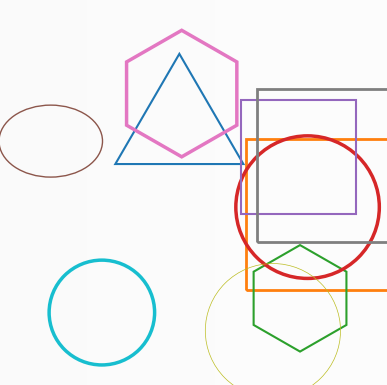[{"shape": "triangle", "thickness": 1.5, "radius": 0.95, "center": [0.463, 0.669]}, {"shape": "square", "thickness": 2, "radius": 0.98, "center": [0.83, 0.443]}, {"shape": "hexagon", "thickness": 1.5, "radius": 0.69, "center": [0.774, 0.225]}, {"shape": "circle", "thickness": 2.5, "radius": 0.93, "center": [0.794, 0.462]}, {"shape": "square", "thickness": 1.5, "radius": 0.74, "center": [0.769, 0.592]}, {"shape": "oval", "thickness": 1, "radius": 0.67, "center": [0.131, 0.633]}, {"shape": "hexagon", "thickness": 2.5, "radius": 0.82, "center": [0.469, 0.757]}, {"shape": "square", "thickness": 2, "radius": 1.0, "center": [0.862, 0.57]}, {"shape": "circle", "thickness": 0.5, "radius": 0.87, "center": [0.704, 0.141]}, {"shape": "circle", "thickness": 2.5, "radius": 0.68, "center": [0.263, 0.188]}]